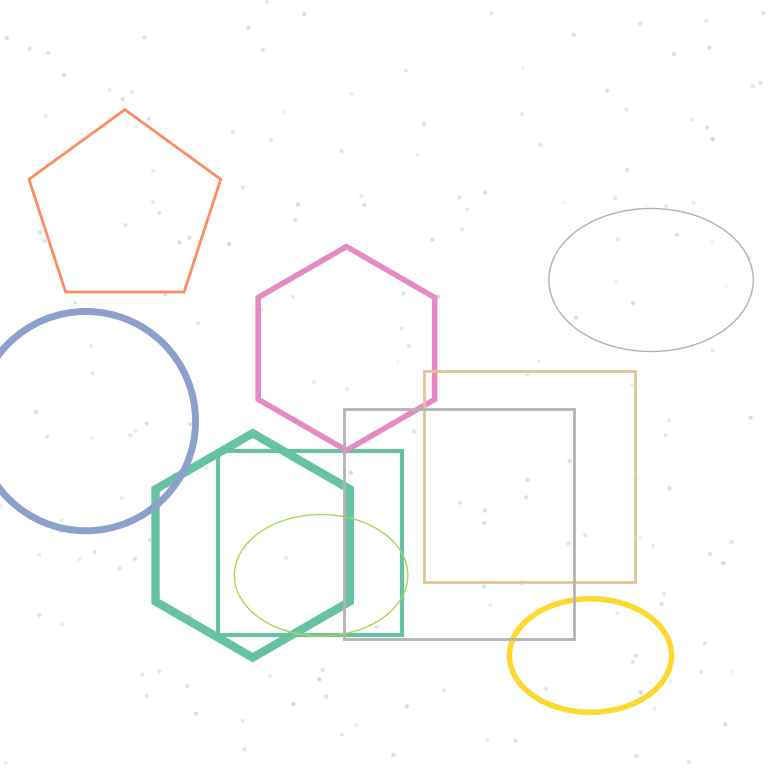[{"shape": "hexagon", "thickness": 3, "radius": 0.73, "center": [0.328, 0.292]}, {"shape": "square", "thickness": 1.5, "radius": 0.6, "center": [0.402, 0.295]}, {"shape": "pentagon", "thickness": 1, "radius": 0.65, "center": [0.162, 0.727]}, {"shape": "circle", "thickness": 2.5, "radius": 0.71, "center": [0.112, 0.453]}, {"shape": "hexagon", "thickness": 2, "radius": 0.66, "center": [0.45, 0.547]}, {"shape": "oval", "thickness": 0.5, "radius": 0.56, "center": [0.417, 0.253]}, {"shape": "oval", "thickness": 2, "radius": 0.53, "center": [0.767, 0.149]}, {"shape": "square", "thickness": 1, "radius": 0.68, "center": [0.687, 0.381]}, {"shape": "oval", "thickness": 0.5, "radius": 0.66, "center": [0.846, 0.636]}, {"shape": "square", "thickness": 1, "radius": 0.75, "center": [0.596, 0.319]}]